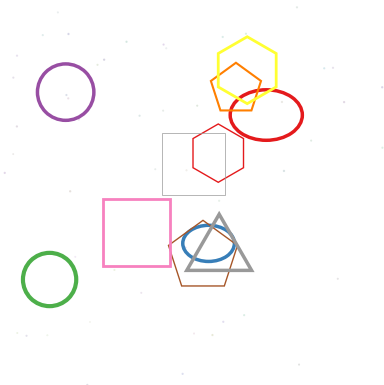[{"shape": "hexagon", "thickness": 1, "radius": 0.38, "center": [0.567, 0.602]}, {"shape": "oval", "thickness": 2.5, "radius": 0.47, "center": [0.692, 0.701]}, {"shape": "oval", "thickness": 2.5, "radius": 0.34, "center": [0.542, 0.368]}, {"shape": "circle", "thickness": 3, "radius": 0.35, "center": [0.129, 0.274]}, {"shape": "circle", "thickness": 2.5, "radius": 0.37, "center": [0.171, 0.761]}, {"shape": "pentagon", "thickness": 1.5, "radius": 0.34, "center": [0.613, 0.769]}, {"shape": "hexagon", "thickness": 2, "radius": 0.43, "center": [0.642, 0.818]}, {"shape": "pentagon", "thickness": 1, "radius": 0.47, "center": [0.527, 0.333]}, {"shape": "square", "thickness": 2, "radius": 0.43, "center": [0.355, 0.396]}, {"shape": "square", "thickness": 0.5, "radius": 0.4, "center": [0.502, 0.575]}, {"shape": "triangle", "thickness": 2.5, "radius": 0.49, "center": [0.569, 0.346]}]